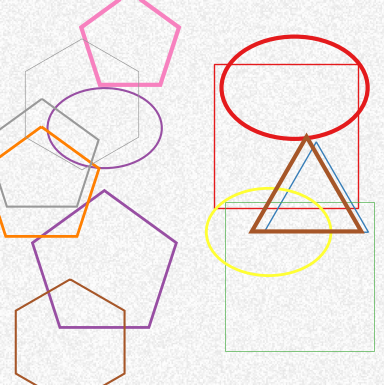[{"shape": "square", "thickness": 1, "radius": 0.93, "center": [0.742, 0.647]}, {"shape": "oval", "thickness": 3, "radius": 0.95, "center": [0.765, 0.772]}, {"shape": "triangle", "thickness": 1, "radius": 0.78, "center": [0.822, 0.475]}, {"shape": "square", "thickness": 0.5, "radius": 0.97, "center": [0.777, 0.282]}, {"shape": "pentagon", "thickness": 2, "radius": 0.98, "center": [0.271, 0.308]}, {"shape": "oval", "thickness": 1.5, "radius": 0.74, "center": [0.272, 0.667]}, {"shape": "pentagon", "thickness": 2, "radius": 0.79, "center": [0.108, 0.513]}, {"shape": "oval", "thickness": 2, "radius": 0.81, "center": [0.698, 0.398]}, {"shape": "hexagon", "thickness": 1.5, "radius": 0.82, "center": [0.182, 0.111]}, {"shape": "triangle", "thickness": 3, "radius": 0.82, "center": [0.796, 0.481]}, {"shape": "pentagon", "thickness": 3, "radius": 0.67, "center": [0.338, 0.888]}, {"shape": "pentagon", "thickness": 1.5, "radius": 0.77, "center": [0.109, 0.589]}, {"shape": "hexagon", "thickness": 0.5, "radius": 0.85, "center": [0.213, 0.729]}]